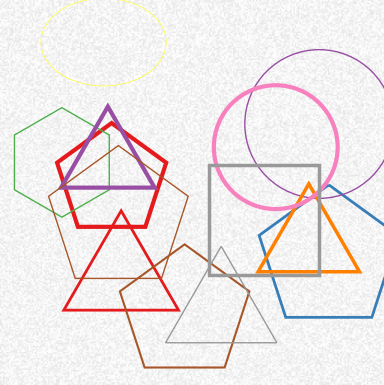[{"shape": "triangle", "thickness": 2, "radius": 0.86, "center": [0.315, 0.28]}, {"shape": "pentagon", "thickness": 3, "radius": 0.75, "center": [0.29, 0.531]}, {"shape": "pentagon", "thickness": 2, "radius": 0.95, "center": [0.854, 0.33]}, {"shape": "hexagon", "thickness": 1, "radius": 0.71, "center": [0.161, 0.578]}, {"shape": "circle", "thickness": 1, "radius": 0.97, "center": [0.829, 0.678]}, {"shape": "triangle", "thickness": 3, "radius": 0.7, "center": [0.28, 0.583]}, {"shape": "triangle", "thickness": 2.5, "radius": 0.76, "center": [0.802, 0.37]}, {"shape": "oval", "thickness": 0.5, "radius": 0.81, "center": [0.269, 0.891]}, {"shape": "pentagon", "thickness": 1.5, "radius": 0.88, "center": [0.48, 0.189]}, {"shape": "pentagon", "thickness": 1, "radius": 0.95, "center": [0.307, 0.431]}, {"shape": "circle", "thickness": 3, "radius": 0.8, "center": [0.716, 0.618]}, {"shape": "triangle", "thickness": 1, "radius": 0.84, "center": [0.575, 0.193]}, {"shape": "square", "thickness": 2.5, "radius": 0.71, "center": [0.686, 0.427]}]